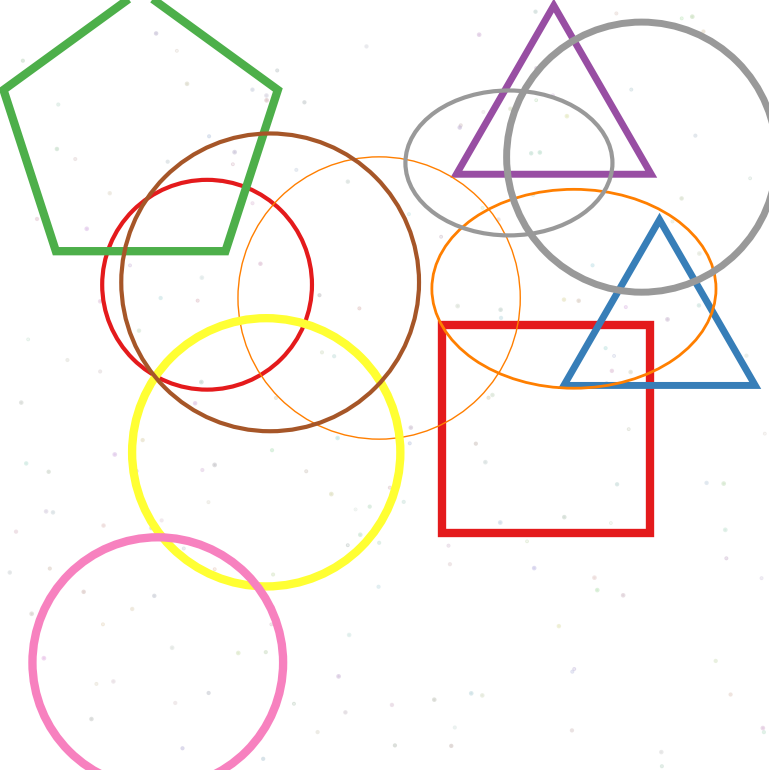[{"shape": "square", "thickness": 3, "radius": 0.67, "center": [0.709, 0.443]}, {"shape": "circle", "thickness": 1.5, "radius": 0.68, "center": [0.269, 0.63]}, {"shape": "triangle", "thickness": 2.5, "radius": 0.72, "center": [0.857, 0.571]}, {"shape": "pentagon", "thickness": 3, "radius": 0.94, "center": [0.183, 0.825]}, {"shape": "triangle", "thickness": 2.5, "radius": 0.73, "center": [0.719, 0.847]}, {"shape": "circle", "thickness": 0.5, "radius": 0.92, "center": [0.492, 0.613]}, {"shape": "oval", "thickness": 1, "radius": 0.92, "center": [0.745, 0.625]}, {"shape": "circle", "thickness": 3, "radius": 0.87, "center": [0.346, 0.413]}, {"shape": "circle", "thickness": 1.5, "radius": 0.97, "center": [0.351, 0.633]}, {"shape": "circle", "thickness": 3, "radius": 0.81, "center": [0.205, 0.139]}, {"shape": "oval", "thickness": 1.5, "radius": 0.67, "center": [0.661, 0.788]}, {"shape": "circle", "thickness": 2.5, "radius": 0.88, "center": [0.833, 0.796]}]